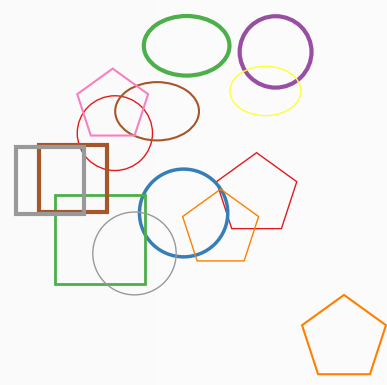[{"shape": "pentagon", "thickness": 1, "radius": 0.55, "center": [0.662, 0.494]}, {"shape": "circle", "thickness": 1, "radius": 0.49, "center": [0.296, 0.654]}, {"shape": "circle", "thickness": 2.5, "radius": 0.57, "center": [0.474, 0.447]}, {"shape": "oval", "thickness": 3, "radius": 0.55, "center": [0.482, 0.881]}, {"shape": "square", "thickness": 2, "radius": 0.58, "center": [0.258, 0.378]}, {"shape": "circle", "thickness": 3, "radius": 0.46, "center": [0.711, 0.865]}, {"shape": "pentagon", "thickness": 1, "radius": 0.52, "center": [0.569, 0.406]}, {"shape": "pentagon", "thickness": 1.5, "radius": 0.57, "center": [0.888, 0.12]}, {"shape": "oval", "thickness": 1, "radius": 0.46, "center": [0.685, 0.764]}, {"shape": "oval", "thickness": 1.5, "radius": 0.54, "center": [0.405, 0.711]}, {"shape": "square", "thickness": 3, "radius": 0.43, "center": [0.188, 0.536]}, {"shape": "pentagon", "thickness": 1.5, "radius": 0.48, "center": [0.291, 0.726]}, {"shape": "circle", "thickness": 1, "radius": 0.54, "center": [0.347, 0.342]}, {"shape": "square", "thickness": 3, "radius": 0.44, "center": [0.129, 0.532]}]